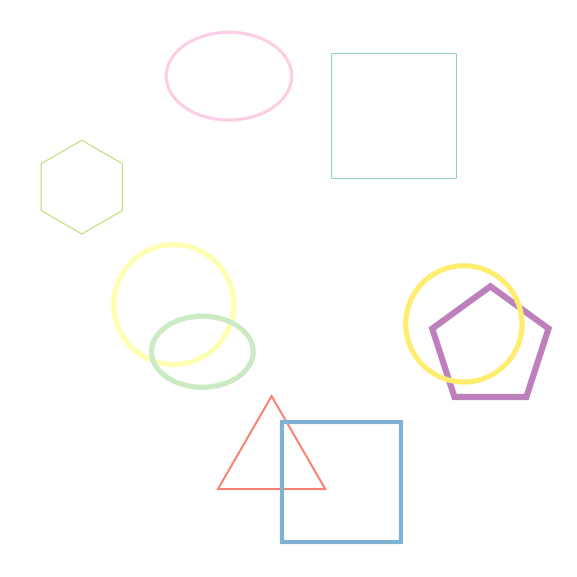[{"shape": "square", "thickness": 0.5, "radius": 0.54, "center": [0.681, 0.8]}, {"shape": "circle", "thickness": 2.5, "radius": 0.52, "center": [0.301, 0.472]}, {"shape": "triangle", "thickness": 1, "radius": 0.54, "center": [0.47, 0.206]}, {"shape": "square", "thickness": 2, "radius": 0.52, "center": [0.592, 0.165]}, {"shape": "hexagon", "thickness": 0.5, "radius": 0.41, "center": [0.142, 0.675]}, {"shape": "oval", "thickness": 1.5, "radius": 0.54, "center": [0.396, 0.867]}, {"shape": "pentagon", "thickness": 3, "radius": 0.53, "center": [0.849, 0.397]}, {"shape": "oval", "thickness": 2.5, "radius": 0.44, "center": [0.35, 0.39]}, {"shape": "circle", "thickness": 2.5, "radius": 0.5, "center": [0.803, 0.438]}]